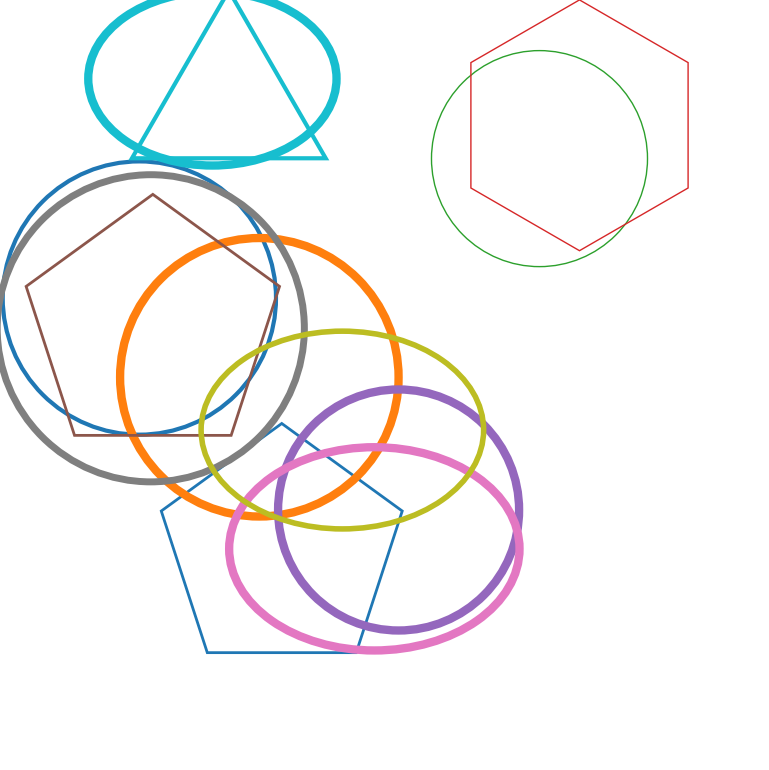[{"shape": "circle", "thickness": 1.5, "radius": 0.89, "center": [0.181, 0.613]}, {"shape": "pentagon", "thickness": 1, "radius": 0.82, "center": [0.366, 0.285]}, {"shape": "circle", "thickness": 3, "radius": 0.9, "center": [0.337, 0.51]}, {"shape": "circle", "thickness": 0.5, "radius": 0.7, "center": [0.701, 0.794]}, {"shape": "hexagon", "thickness": 0.5, "radius": 0.81, "center": [0.753, 0.837]}, {"shape": "circle", "thickness": 3, "radius": 0.78, "center": [0.518, 0.338]}, {"shape": "pentagon", "thickness": 1, "radius": 0.87, "center": [0.198, 0.575]}, {"shape": "oval", "thickness": 3, "radius": 0.94, "center": [0.486, 0.287]}, {"shape": "circle", "thickness": 2.5, "radius": 1.0, "center": [0.196, 0.574]}, {"shape": "oval", "thickness": 2, "radius": 0.92, "center": [0.445, 0.442]}, {"shape": "triangle", "thickness": 1.5, "radius": 0.73, "center": [0.297, 0.867]}, {"shape": "oval", "thickness": 3, "radius": 0.81, "center": [0.276, 0.898]}]